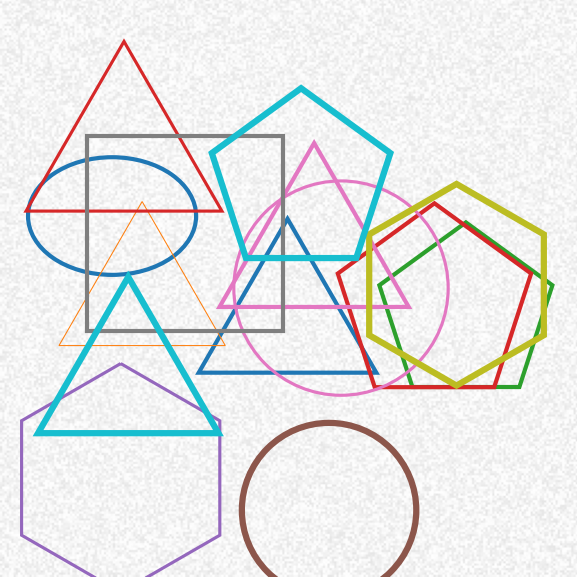[{"shape": "oval", "thickness": 2, "radius": 0.73, "center": [0.194, 0.625]}, {"shape": "triangle", "thickness": 2, "radius": 0.89, "center": [0.498, 0.443]}, {"shape": "triangle", "thickness": 0.5, "radius": 0.83, "center": [0.246, 0.484]}, {"shape": "pentagon", "thickness": 2, "radius": 0.79, "center": [0.807, 0.456]}, {"shape": "pentagon", "thickness": 2, "radius": 0.88, "center": [0.752, 0.471]}, {"shape": "triangle", "thickness": 1.5, "radius": 0.98, "center": [0.215, 0.732]}, {"shape": "hexagon", "thickness": 1.5, "radius": 0.99, "center": [0.209, 0.171]}, {"shape": "circle", "thickness": 3, "radius": 0.76, "center": [0.57, 0.116]}, {"shape": "triangle", "thickness": 2, "radius": 0.95, "center": [0.544, 0.562]}, {"shape": "circle", "thickness": 1.5, "radius": 0.93, "center": [0.59, 0.5]}, {"shape": "square", "thickness": 2, "radius": 0.84, "center": [0.32, 0.595]}, {"shape": "hexagon", "thickness": 3, "radius": 0.87, "center": [0.791, 0.506]}, {"shape": "pentagon", "thickness": 3, "radius": 0.81, "center": [0.521, 0.684]}, {"shape": "triangle", "thickness": 3, "radius": 0.9, "center": [0.222, 0.339]}]